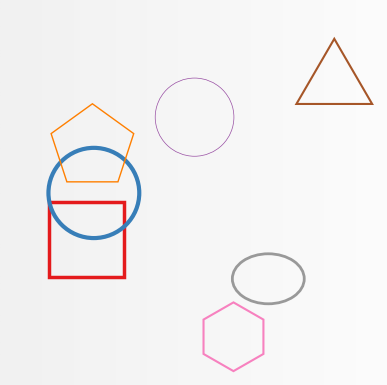[{"shape": "square", "thickness": 2.5, "radius": 0.48, "center": [0.224, 0.378]}, {"shape": "circle", "thickness": 3, "radius": 0.59, "center": [0.242, 0.499]}, {"shape": "circle", "thickness": 0.5, "radius": 0.51, "center": [0.502, 0.696]}, {"shape": "pentagon", "thickness": 1, "radius": 0.56, "center": [0.238, 0.618]}, {"shape": "triangle", "thickness": 1.5, "radius": 0.56, "center": [0.863, 0.786]}, {"shape": "hexagon", "thickness": 1.5, "radius": 0.45, "center": [0.603, 0.125]}, {"shape": "oval", "thickness": 2, "radius": 0.46, "center": [0.692, 0.276]}]